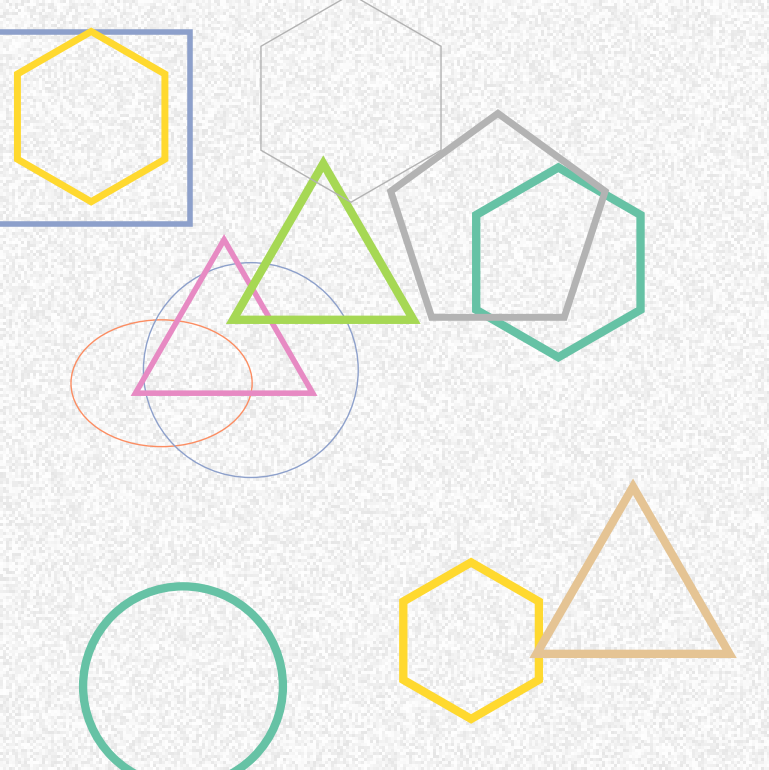[{"shape": "circle", "thickness": 3, "radius": 0.65, "center": [0.238, 0.109]}, {"shape": "hexagon", "thickness": 3, "radius": 0.62, "center": [0.725, 0.659]}, {"shape": "oval", "thickness": 0.5, "radius": 0.59, "center": [0.21, 0.502]}, {"shape": "square", "thickness": 2, "radius": 0.63, "center": [0.122, 0.834]}, {"shape": "circle", "thickness": 0.5, "radius": 0.7, "center": [0.326, 0.519]}, {"shape": "triangle", "thickness": 2, "radius": 0.66, "center": [0.291, 0.556]}, {"shape": "triangle", "thickness": 3, "radius": 0.68, "center": [0.42, 0.652]}, {"shape": "hexagon", "thickness": 3, "radius": 0.51, "center": [0.612, 0.168]}, {"shape": "hexagon", "thickness": 2.5, "radius": 0.55, "center": [0.118, 0.849]}, {"shape": "triangle", "thickness": 3, "radius": 0.72, "center": [0.822, 0.223]}, {"shape": "hexagon", "thickness": 0.5, "radius": 0.68, "center": [0.456, 0.872]}, {"shape": "pentagon", "thickness": 2.5, "radius": 0.73, "center": [0.647, 0.706]}]